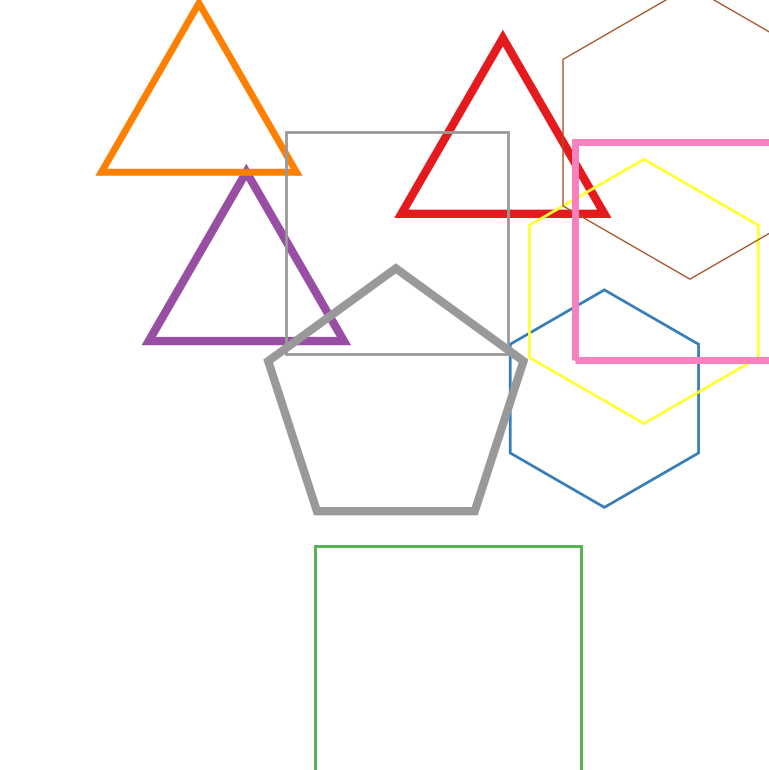[{"shape": "triangle", "thickness": 3, "radius": 0.76, "center": [0.653, 0.798]}, {"shape": "hexagon", "thickness": 1, "radius": 0.71, "center": [0.785, 0.482]}, {"shape": "square", "thickness": 1, "radius": 0.86, "center": [0.581, 0.118]}, {"shape": "triangle", "thickness": 3, "radius": 0.73, "center": [0.32, 0.63]}, {"shape": "triangle", "thickness": 2.5, "radius": 0.73, "center": [0.258, 0.849]}, {"shape": "hexagon", "thickness": 1, "radius": 0.86, "center": [0.836, 0.622]}, {"shape": "hexagon", "thickness": 0.5, "radius": 0.95, "center": [0.896, 0.828]}, {"shape": "square", "thickness": 2.5, "radius": 0.71, "center": [0.889, 0.674]}, {"shape": "square", "thickness": 1, "radius": 0.72, "center": [0.516, 0.685]}, {"shape": "pentagon", "thickness": 3, "radius": 0.87, "center": [0.514, 0.477]}]